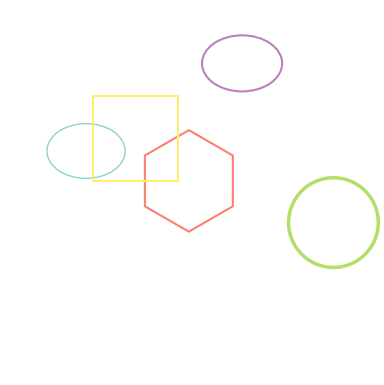[{"shape": "oval", "thickness": 1, "radius": 0.51, "center": [0.223, 0.608]}, {"shape": "hexagon", "thickness": 1.5, "radius": 0.66, "center": [0.491, 0.53]}, {"shape": "circle", "thickness": 2.5, "radius": 0.58, "center": [0.866, 0.422]}, {"shape": "oval", "thickness": 1.5, "radius": 0.52, "center": [0.629, 0.835]}, {"shape": "square", "thickness": 1.5, "radius": 0.55, "center": [0.351, 0.64]}]